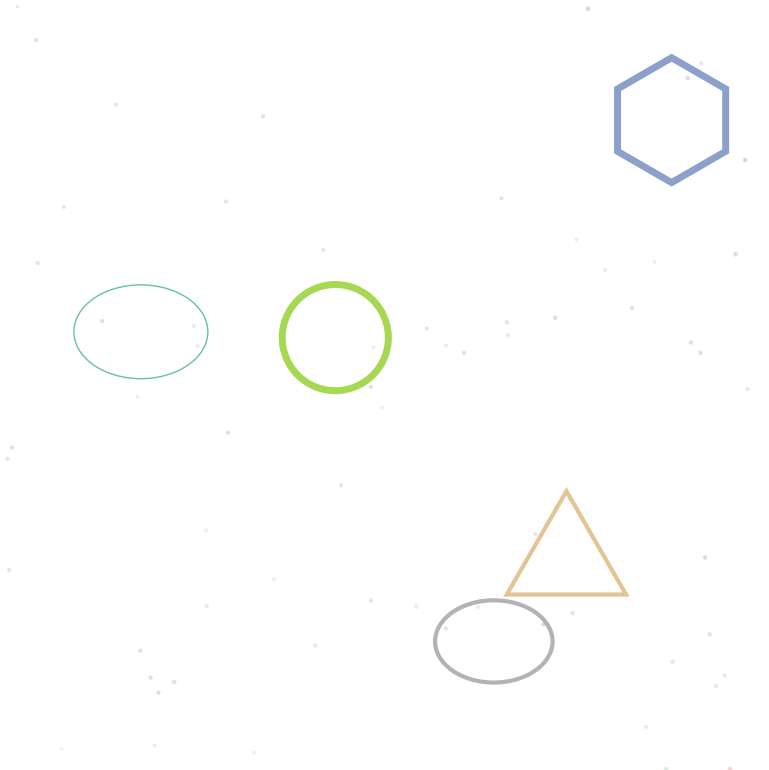[{"shape": "oval", "thickness": 0.5, "radius": 0.43, "center": [0.183, 0.569]}, {"shape": "hexagon", "thickness": 2.5, "radius": 0.41, "center": [0.872, 0.844]}, {"shape": "circle", "thickness": 2.5, "radius": 0.34, "center": [0.435, 0.562]}, {"shape": "triangle", "thickness": 1.5, "radius": 0.45, "center": [0.736, 0.273]}, {"shape": "oval", "thickness": 1.5, "radius": 0.38, "center": [0.641, 0.167]}]